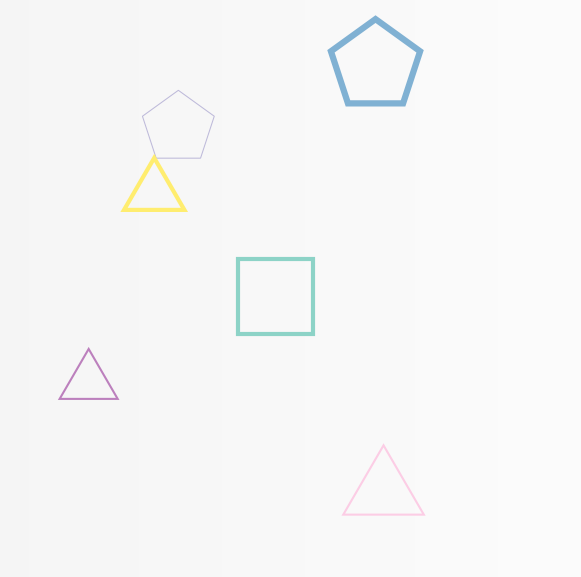[{"shape": "square", "thickness": 2, "radius": 0.32, "center": [0.474, 0.486]}, {"shape": "pentagon", "thickness": 0.5, "radius": 0.32, "center": [0.307, 0.778]}, {"shape": "pentagon", "thickness": 3, "radius": 0.4, "center": [0.646, 0.885]}, {"shape": "triangle", "thickness": 1, "radius": 0.4, "center": [0.66, 0.148]}, {"shape": "triangle", "thickness": 1, "radius": 0.29, "center": [0.153, 0.337]}, {"shape": "triangle", "thickness": 2, "radius": 0.3, "center": [0.265, 0.666]}]